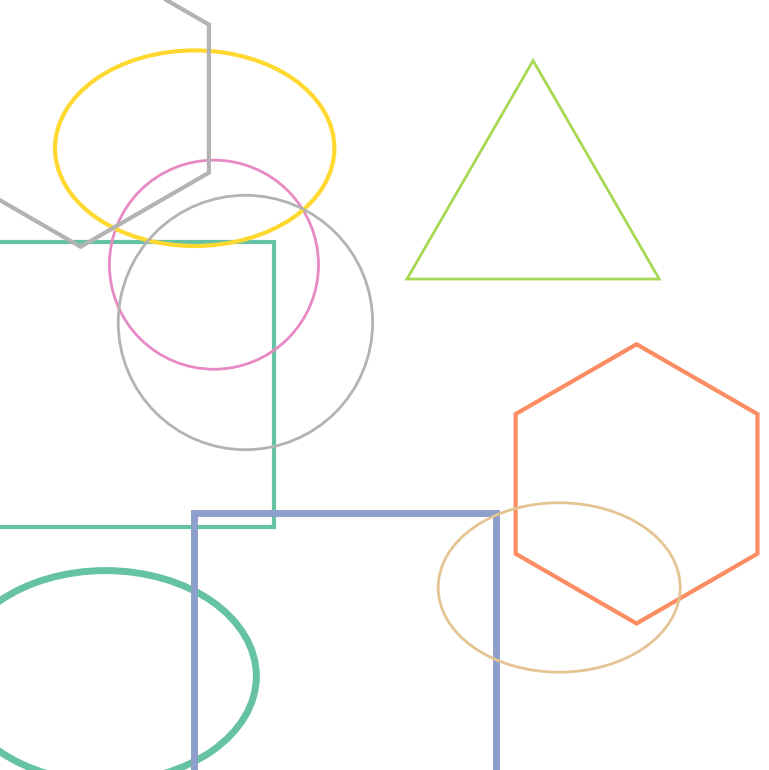[{"shape": "oval", "thickness": 2.5, "radius": 0.98, "center": [0.137, 0.122]}, {"shape": "square", "thickness": 1.5, "radius": 0.93, "center": [0.171, 0.501]}, {"shape": "hexagon", "thickness": 1.5, "radius": 0.91, "center": [0.827, 0.372]}, {"shape": "square", "thickness": 2.5, "radius": 0.98, "center": [0.448, 0.138]}, {"shape": "circle", "thickness": 1, "radius": 0.68, "center": [0.278, 0.656]}, {"shape": "triangle", "thickness": 1, "radius": 0.95, "center": [0.692, 0.732]}, {"shape": "oval", "thickness": 1.5, "radius": 0.91, "center": [0.253, 0.808]}, {"shape": "oval", "thickness": 1, "radius": 0.79, "center": [0.726, 0.237]}, {"shape": "circle", "thickness": 1, "radius": 0.83, "center": [0.319, 0.581]}, {"shape": "hexagon", "thickness": 1.5, "radius": 0.96, "center": [0.105, 0.872]}]